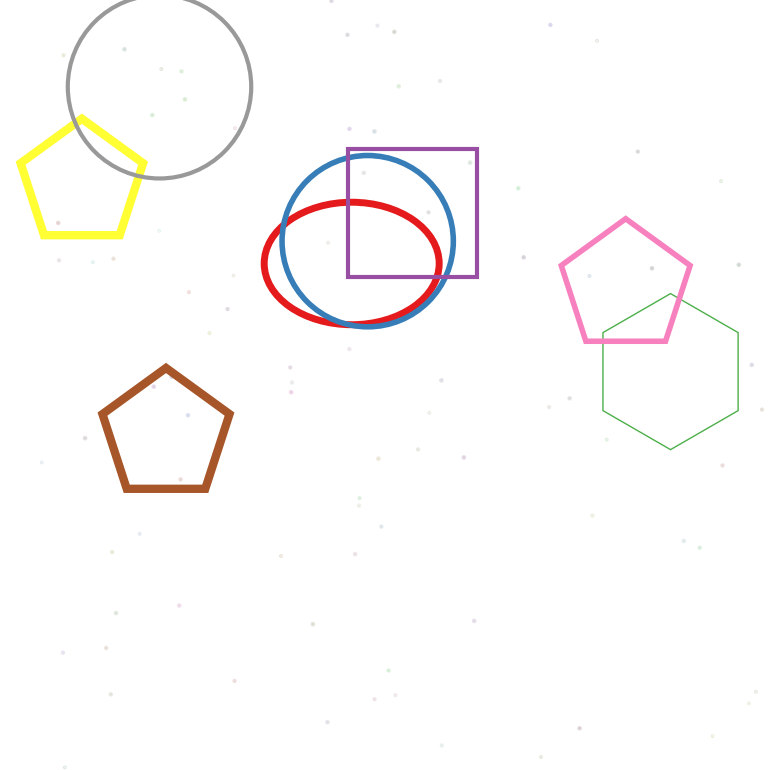[{"shape": "oval", "thickness": 2.5, "radius": 0.57, "center": [0.457, 0.658]}, {"shape": "circle", "thickness": 2, "radius": 0.56, "center": [0.478, 0.687]}, {"shape": "hexagon", "thickness": 0.5, "radius": 0.51, "center": [0.871, 0.517]}, {"shape": "square", "thickness": 1.5, "radius": 0.42, "center": [0.536, 0.723]}, {"shape": "pentagon", "thickness": 3, "radius": 0.42, "center": [0.106, 0.762]}, {"shape": "pentagon", "thickness": 3, "radius": 0.43, "center": [0.216, 0.435]}, {"shape": "pentagon", "thickness": 2, "radius": 0.44, "center": [0.813, 0.628]}, {"shape": "circle", "thickness": 1.5, "radius": 0.6, "center": [0.207, 0.887]}]